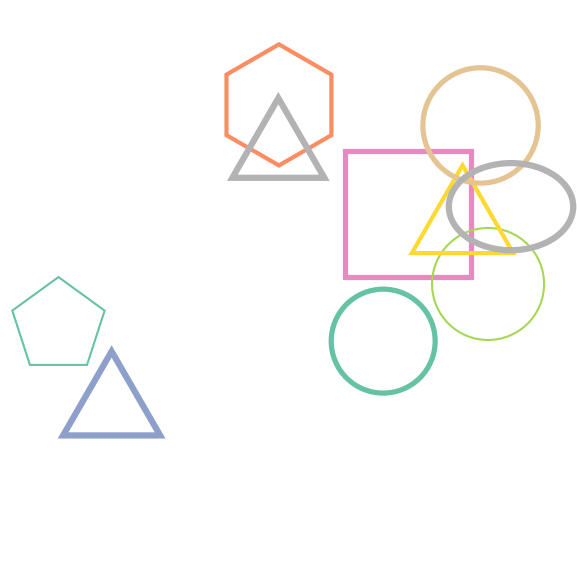[{"shape": "circle", "thickness": 2.5, "radius": 0.45, "center": [0.664, 0.408]}, {"shape": "pentagon", "thickness": 1, "radius": 0.42, "center": [0.101, 0.435]}, {"shape": "hexagon", "thickness": 2, "radius": 0.52, "center": [0.483, 0.818]}, {"shape": "triangle", "thickness": 3, "radius": 0.49, "center": [0.193, 0.294]}, {"shape": "square", "thickness": 2.5, "radius": 0.54, "center": [0.706, 0.628]}, {"shape": "circle", "thickness": 1, "radius": 0.49, "center": [0.845, 0.507]}, {"shape": "triangle", "thickness": 2, "radius": 0.51, "center": [0.801, 0.612]}, {"shape": "circle", "thickness": 2.5, "radius": 0.5, "center": [0.832, 0.782]}, {"shape": "triangle", "thickness": 3, "radius": 0.46, "center": [0.482, 0.737]}, {"shape": "oval", "thickness": 3, "radius": 0.54, "center": [0.885, 0.641]}]